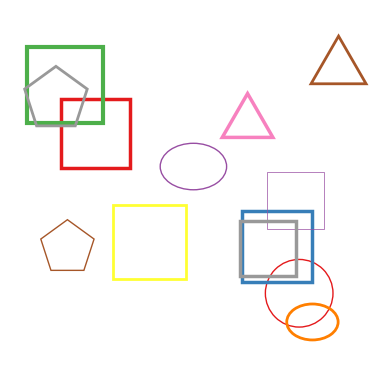[{"shape": "circle", "thickness": 1, "radius": 0.44, "center": [0.777, 0.238]}, {"shape": "square", "thickness": 2.5, "radius": 0.45, "center": [0.249, 0.652]}, {"shape": "square", "thickness": 2.5, "radius": 0.46, "center": [0.719, 0.36]}, {"shape": "square", "thickness": 3, "radius": 0.49, "center": [0.169, 0.78]}, {"shape": "square", "thickness": 0.5, "radius": 0.37, "center": [0.768, 0.48]}, {"shape": "oval", "thickness": 1, "radius": 0.43, "center": [0.502, 0.567]}, {"shape": "oval", "thickness": 2, "radius": 0.33, "center": [0.812, 0.164]}, {"shape": "square", "thickness": 2, "radius": 0.48, "center": [0.388, 0.371]}, {"shape": "pentagon", "thickness": 1, "radius": 0.36, "center": [0.175, 0.357]}, {"shape": "triangle", "thickness": 2, "radius": 0.41, "center": [0.879, 0.824]}, {"shape": "triangle", "thickness": 2.5, "radius": 0.38, "center": [0.643, 0.681]}, {"shape": "pentagon", "thickness": 2, "radius": 0.43, "center": [0.145, 0.742]}, {"shape": "square", "thickness": 2.5, "radius": 0.36, "center": [0.696, 0.355]}]